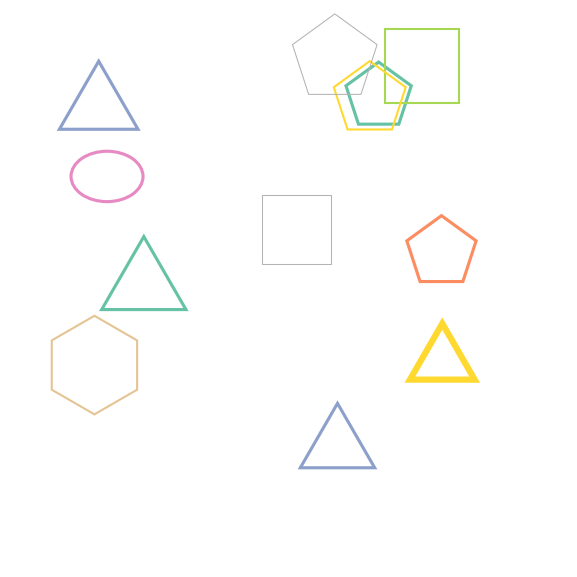[{"shape": "triangle", "thickness": 1.5, "radius": 0.42, "center": [0.249, 0.505]}, {"shape": "pentagon", "thickness": 1.5, "radius": 0.3, "center": [0.656, 0.832]}, {"shape": "pentagon", "thickness": 1.5, "radius": 0.32, "center": [0.764, 0.563]}, {"shape": "triangle", "thickness": 1.5, "radius": 0.37, "center": [0.584, 0.226]}, {"shape": "triangle", "thickness": 1.5, "radius": 0.39, "center": [0.171, 0.815]}, {"shape": "oval", "thickness": 1.5, "radius": 0.31, "center": [0.185, 0.694]}, {"shape": "square", "thickness": 1, "radius": 0.32, "center": [0.73, 0.885]}, {"shape": "triangle", "thickness": 3, "radius": 0.32, "center": [0.766, 0.374]}, {"shape": "pentagon", "thickness": 1, "radius": 0.33, "center": [0.64, 0.828]}, {"shape": "hexagon", "thickness": 1, "radius": 0.43, "center": [0.164, 0.367]}, {"shape": "pentagon", "thickness": 0.5, "radius": 0.39, "center": [0.58, 0.898]}, {"shape": "square", "thickness": 0.5, "radius": 0.3, "center": [0.513, 0.602]}]